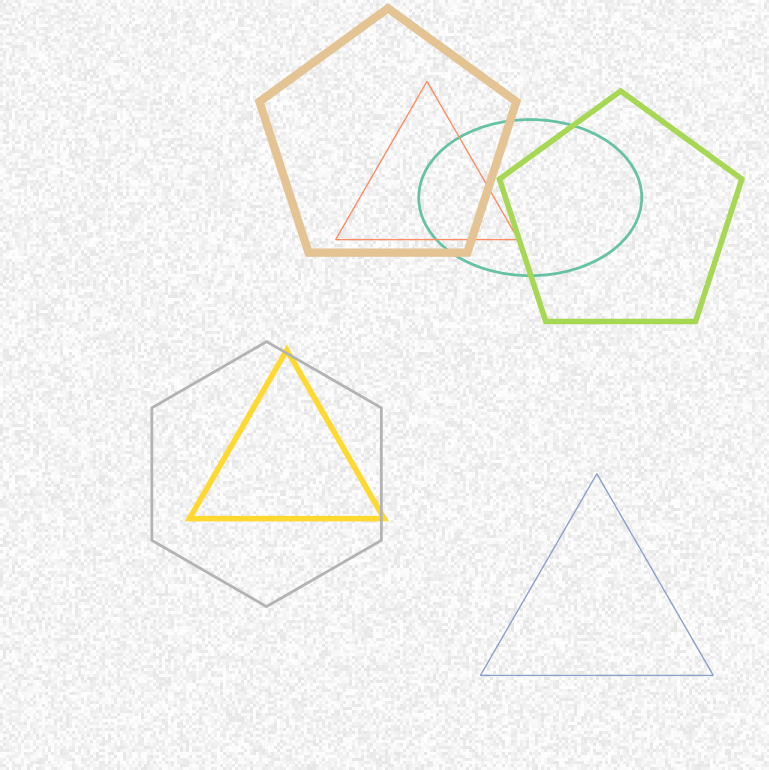[{"shape": "oval", "thickness": 1, "radius": 0.72, "center": [0.689, 0.743]}, {"shape": "triangle", "thickness": 0.5, "radius": 0.69, "center": [0.555, 0.757]}, {"shape": "triangle", "thickness": 0.5, "radius": 0.87, "center": [0.775, 0.21]}, {"shape": "pentagon", "thickness": 2, "radius": 0.83, "center": [0.806, 0.716]}, {"shape": "triangle", "thickness": 2, "radius": 0.73, "center": [0.372, 0.399]}, {"shape": "pentagon", "thickness": 3, "radius": 0.88, "center": [0.504, 0.814]}, {"shape": "hexagon", "thickness": 1, "radius": 0.86, "center": [0.346, 0.384]}]